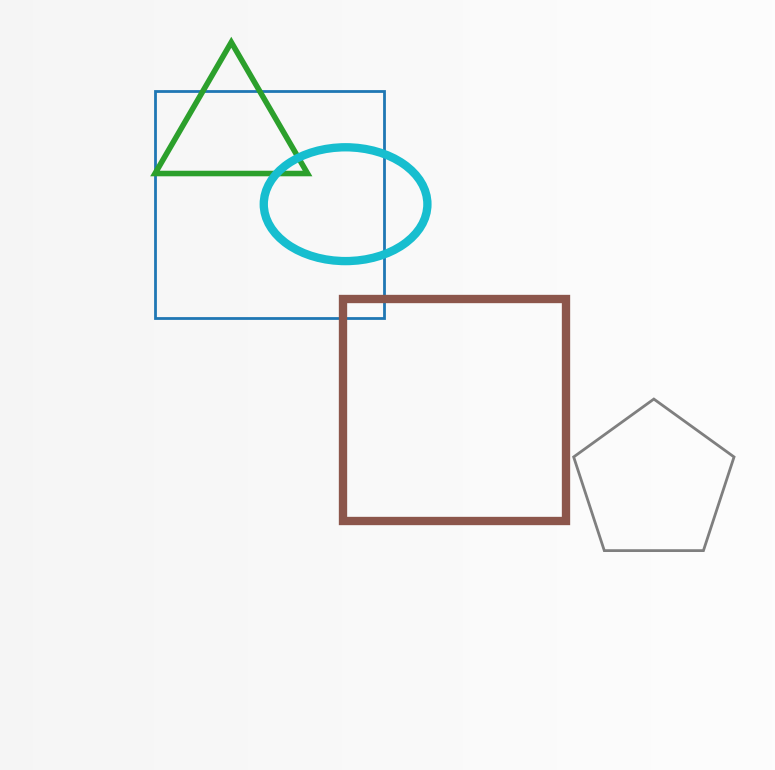[{"shape": "square", "thickness": 1, "radius": 0.74, "center": [0.348, 0.735]}, {"shape": "triangle", "thickness": 2, "radius": 0.57, "center": [0.298, 0.831]}, {"shape": "square", "thickness": 3, "radius": 0.72, "center": [0.586, 0.467]}, {"shape": "pentagon", "thickness": 1, "radius": 0.54, "center": [0.844, 0.373]}, {"shape": "oval", "thickness": 3, "radius": 0.53, "center": [0.446, 0.735]}]